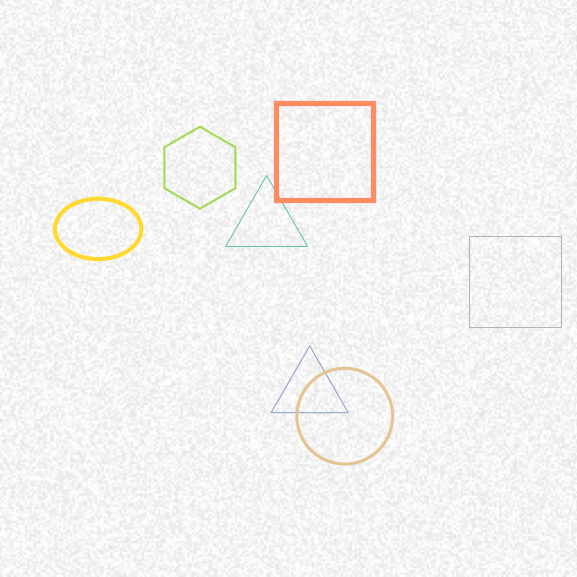[{"shape": "triangle", "thickness": 0.5, "radius": 0.41, "center": [0.462, 0.613]}, {"shape": "square", "thickness": 2.5, "radius": 0.42, "center": [0.562, 0.737]}, {"shape": "triangle", "thickness": 0.5, "radius": 0.39, "center": [0.536, 0.323]}, {"shape": "hexagon", "thickness": 1, "radius": 0.35, "center": [0.346, 0.709]}, {"shape": "oval", "thickness": 2, "radius": 0.37, "center": [0.17, 0.603]}, {"shape": "circle", "thickness": 1.5, "radius": 0.41, "center": [0.597, 0.279]}, {"shape": "square", "thickness": 0.5, "radius": 0.4, "center": [0.892, 0.511]}]